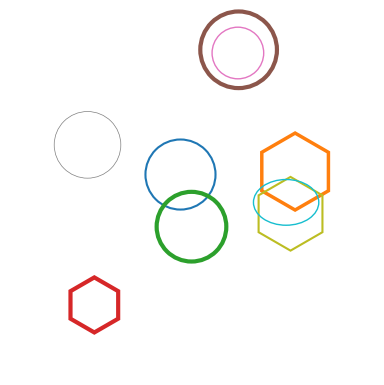[{"shape": "circle", "thickness": 1.5, "radius": 0.45, "center": [0.469, 0.547]}, {"shape": "hexagon", "thickness": 2.5, "radius": 0.5, "center": [0.767, 0.554]}, {"shape": "circle", "thickness": 3, "radius": 0.45, "center": [0.497, 0.411]}, {"shape": "hexagon", "thickness": 3, "radius": 0.36, "center": [0.245, 0.208]}, {"shape": "circle", "thickness": 3, "radius": 0.5, "center": [0.62, 0.871]}, {"shape": "circle", "thickness": 1, "radius": 0.34, "center": [0.618, 0.862]}, {"shape": "circle", "thickness": 0.5, "radius": 0.43, "center": [0.227, 0.624]}, {"shape": "hexagon", "thickness": 1.5, "radius": 0.48, "center": [0.755, 0.445]}, {"shape": "oval", "thickness": 1, "radius": 0.42, "center": [0.743, 0.474]}]